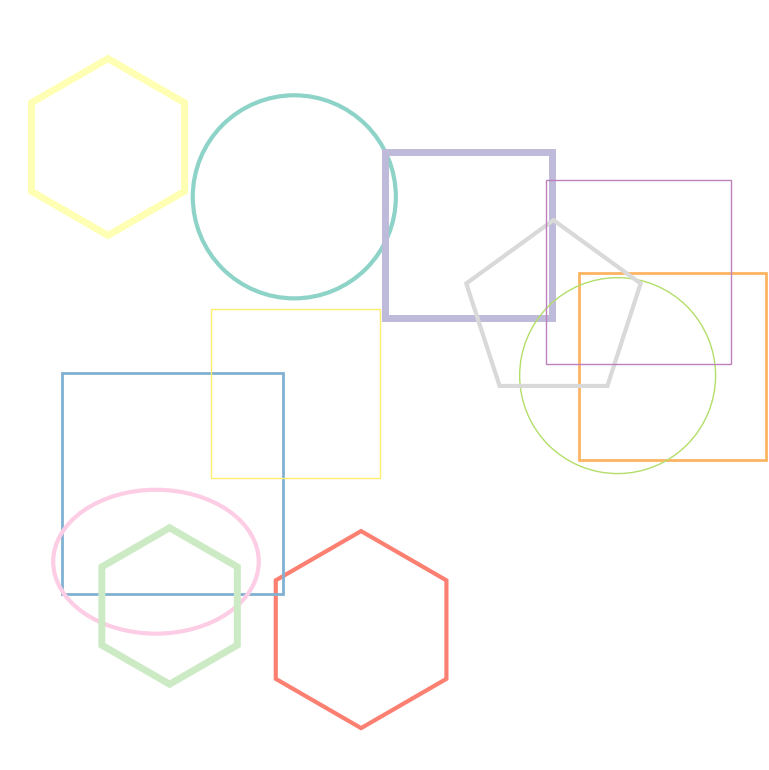[{"shape": "circle", "thickness": 1.5, "radius": 0.66, "center": [0.382, 0.744]}, {"shape": "hexagon", "thickness": 2.5, "radius": 0.57, "center": [0.14, 0.809]}, {"shape": "square", "thickness": 2.5, "radius": 0.54, "center": [0.609, 0.695]}, {"shape": "hexagon", "thickness": 1.5, "radius": 0.64, "center": [0.469, 0.182]}, {"shape": "square", "thickness": 1, "radius": 0.72, "center": [0.224, 0.372]}, {"shape": "square", "thickness": 1, "radius": 0.61, "center": [0.874, 0.524]}, {"shape": "circle", "thickness": 0.5, "radius": 0.64, "center": [0.802, 0.512]}, {"shape": "oval", "thickness": 1.5, "radius": 0.67, "center": [0.203, 0.271]}, {"shape": "pentagon", "thickness": 1.5, "radius": 0.6, "center": [0.719, 0.595]}, {"shape": "square", "thickness": 0.5, "radius": 0.6, "center": [0.829, 0.647]}, {"shape": "hexagon", "thickness": 2.5, "radius": 0.51, "center": [0.22, 0.213]}, {"shape": "square", "thickness": 0.5, "radius": 0.55, "center": [0.384, 0.489]}]